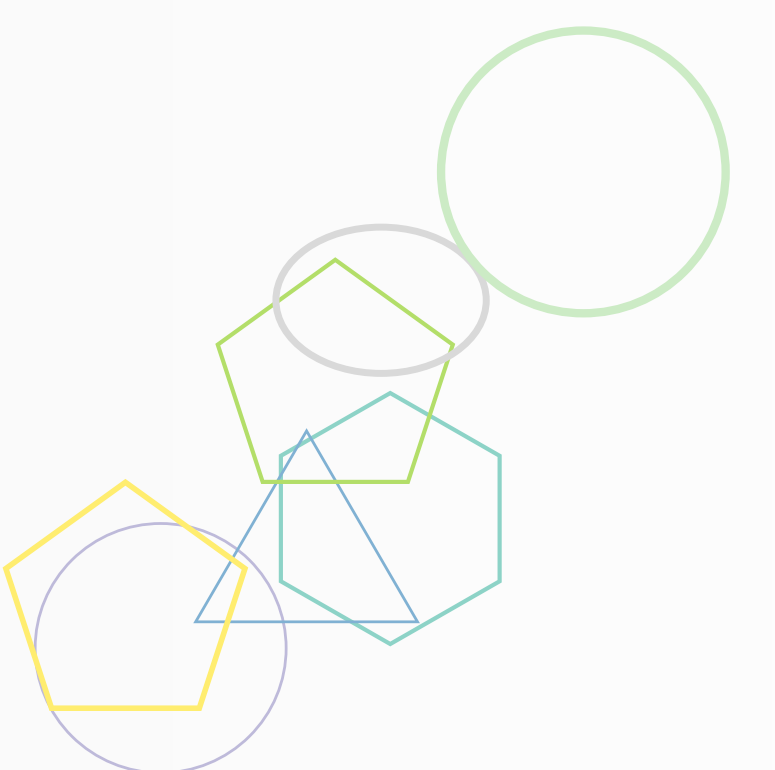[{"shape": "hexagon", "thickness": 1.5, "radius": 0.81, "center": [0.504, 0.327]}, {"shape": "circle", "thickness": 1, "radius": 0.81, "center": [0.207, 0.158]}, {"shape": "triangle", "thickness": 1, "radius": 0.83, "center": [0.396, 0.275]}, {"shape": "pentagon", "thickness": 1.5, "radius": 0.8, "center": [0.433, 0.503]}, {"shape": "oval", "thickness": 2.5, "radius": 0.68, "center": [0.492, 0.61]}, {"shape": "circle", "thickness": 3, "radius": 0.92, "center": [0.753, 0.777]}, {"shape": "pentagon", "thickness": 2, "radius": 0.81, "center": [0.162, 0.211]}]